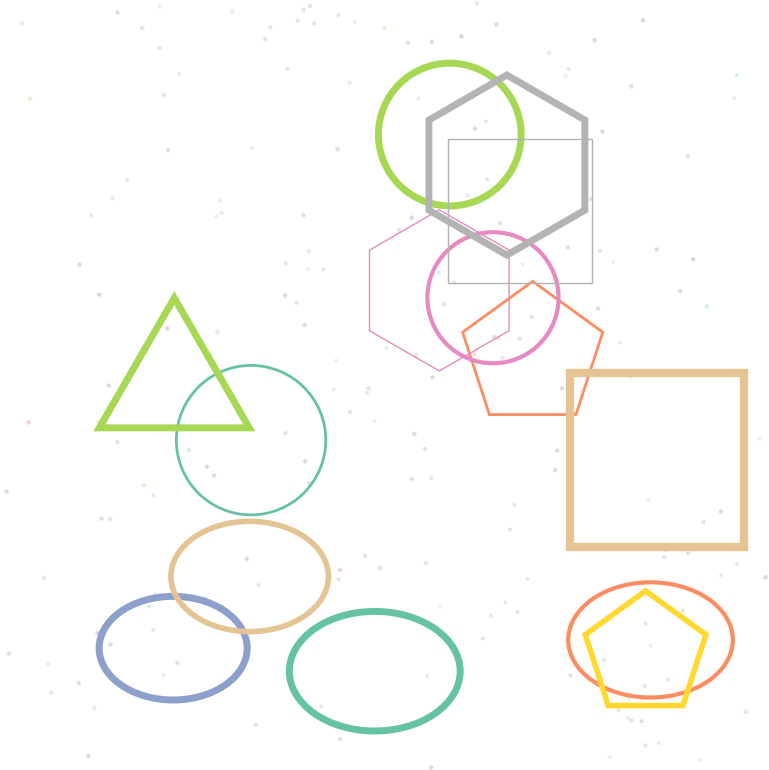[{"shape": "oval", "thickness": 2.5, "radius": 0.55, "center": [0.487, 0.128]}, {"shape": "circle", "thickness": 1, "radius": 0.49, "center": [0.326, 0.428]}, {"shape": "pentagon", "thickness": 1, "radius": 0.48, "center": [0.692, 0.539]}, {"shape": "oval", "thickness": 1.5, "radius": 0.53, "center": [0.845, 0.169]}, {"shape": "oval", "thickness": 2.5, "radius": 0.48, "center": [0.225, 0.158]}, {"shape": "circle", "thickness": 1.5, "radius": 0.43, "center": [0.64, 0.613]}, {"shape": "hexagon", "thickness": 0.5, "radius": 0.52, "center": [0.571, 0.623]}, {"shape": "triangle", "thickness": 2.5, "radius": 0.56, "center": [0.226, 0.501]}, {"shape": "circle", "thickness": 2.5, "radius": 0.46, "center": [0.584, 0.825]}, {"shape": "pentagon", "thickness": 2, "radius": 0.41, "center": [0.838, 0.15]}, {"shape": "oval", "thickness": 2, "radius": 0.51, "center": [0.324, 0.251]}, {"shape": "square", "thickness": 3, "radius": 0.57, "center": [0.853, 0.403]}, {"shape": "hexagon", "thickness": 2.5, "radius": 0.58, "center": [0.658, 0.786]}, {"shape": "square", "thickness": 0.5, "radius": 0.47, "center": [0.675, 0.726]}]